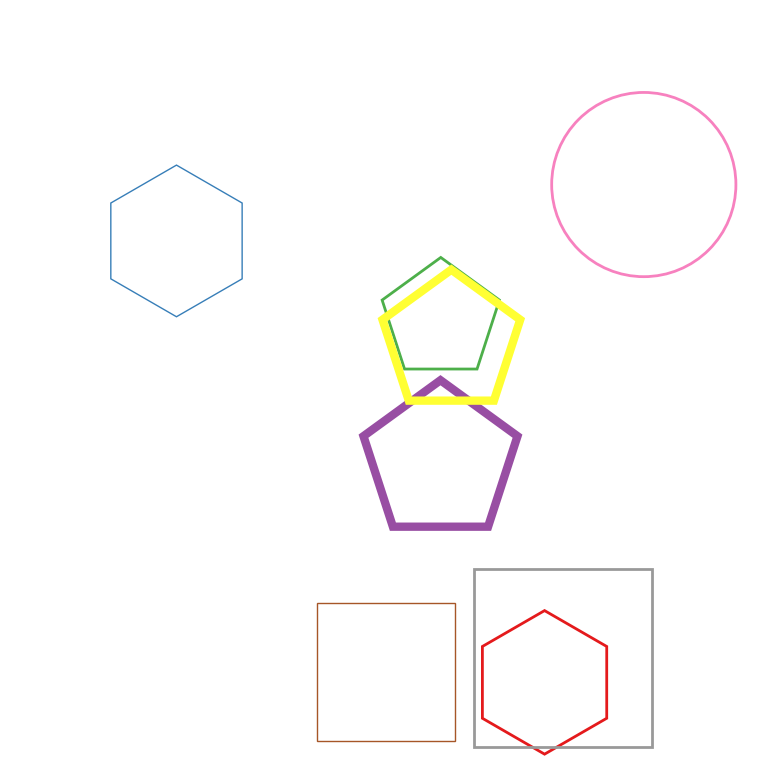[{"shape": "hexagon", "thickness": 1, "radius": 0.47, "center": [0.707, 0.114]}, {"shape": "hexagon", "thickness": 0.5, "radius": 0.49, "center": [0.229, 0.687]}, {"shape": "pentagon", "thickness": 1, "radius": 0.4, "center": [0.572, 0.586]}, {"shape": "pentagon", "thickness": 3, "radius": 0.53, "center": [0.572, 0.401]}, {"shape": "pentagon", "thickness": 3, "radius": 0.47, "center": [0.586, 0.556]}, {"shape": "square", "thickness": 0.5, "radius": 0.45, "center": [0.501, 0.128]}, {"shape": "circle", "thickness": 1, "radius": 0.6, "center": [0.836, 0.76]}, {"shape": "square", "thickness": 1, "radius": 0.58, "center": [0.732, 0.145]}]